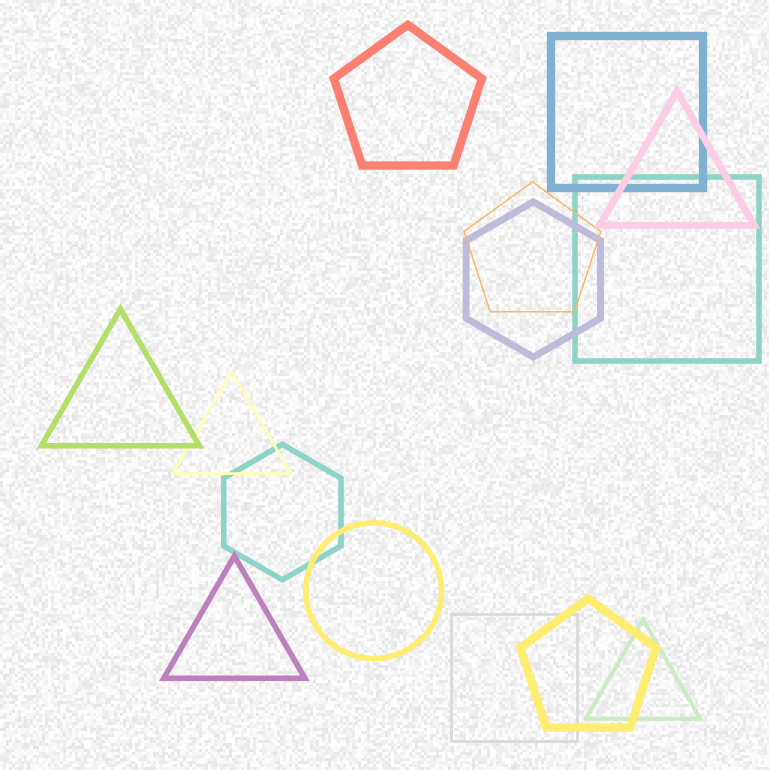[{"shape": "hexagon", "thickness": 2, "radius": 0.44, "center": [0.367, 0.335]}, {"shape": "square", "thickness": 2, "radius": 0.6, "center": [0.866, 0.651]}, {"shape": "triangle", "thickness": 1, "radius": 0.44, "center": [0.301, 0.429]}, {"shape": "hexagon", "thickness": 2.5, "radius": 0.5, "center": [0.693, 0.637]}, {"shape": "pentagon", "thickness": 3, "radius": 0.51, "center": [0.53, 0.867]}, {"shape": "square", "thickness": 3, "radius": 0.49, "center": [0.814, 0.855]}, {"shape": "pentagon", "thickness": 0.5, "radius": 0.47, "center": [0.691, 0.671]}, {"shape": "triangle", "thickness": 2, "radius": 0.59, "center": [0.156, 0.48]}, {"shape": "triangle", "thickness": 2.5, "radius": 0.58, "center": [0.879, 0.765]}, {"shape": "square", "thickness": 1, "radius": 0.41, "center": [0.667, 0.12]}, {"shape": "triangle", "thickness": 2, "radius": 0.53, "center": [0.304, 0.172]}, {"shape": "triangle", "thickness": 1.5, "radius": 0.43, "center": [0.835, 0.109]}, {"shape": "circle", "thickness": 2, "radius": 0.44, "center": [0.485, 0.233]}, {"shape": "pentagon", "thickness": 3, "radius": 0.46, "center": [0.764, 0.13]}]